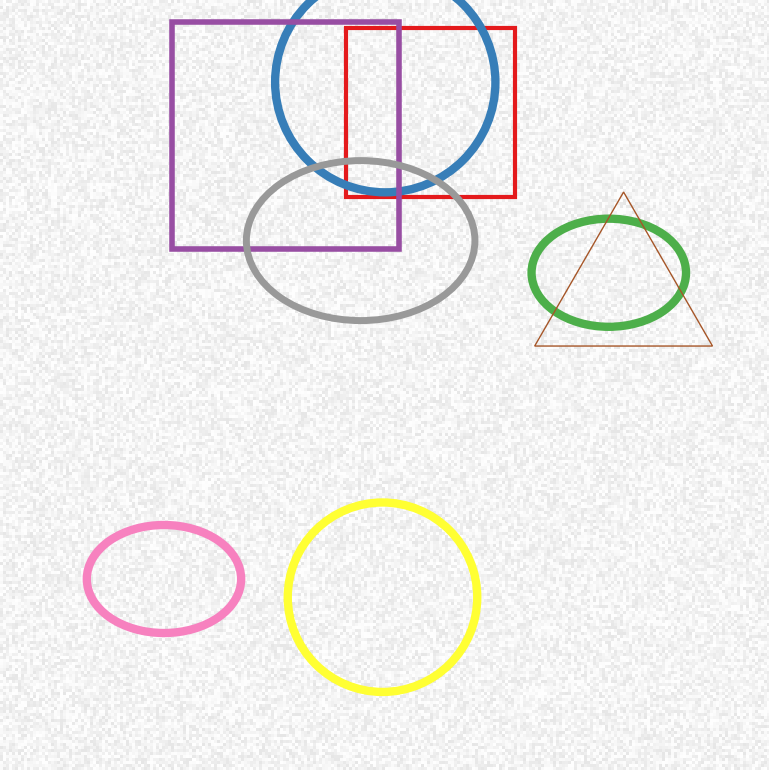[{"shape": "square", "thickness": 1.5, "radius": 0.55, "center": [0.559, 0.854]}, {"shape": "circle", "thickness": 3, "radius": 0.72, "center": [0.5, 0.893]}, {"shape": "oval", "thickness": 3, "radius": 0.5, "center": [0.791, 0.646]}, {"shape": "square", "thickness": 2, "radius": 0.74, "center": [0.371, 0.824]}, {"shape": "circle", "thickness": 3, "radius": 0.62, "center": [0.497, 0.224]}, {"shape": "triangle", "thickness": 0.5, "radius": 0.67, "center": [0.81, 0.617]}, {"shape": "oval", "thickness": 3, "radius": 0.5, "center": [0.213, 0.248]}, {"shape": "oval", "thickness": 2.5, "radius": 0.74, "center": [0.468, 0.688]}]